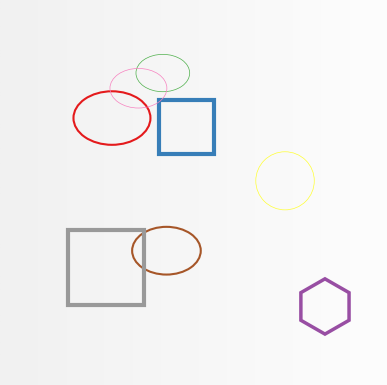[{"shape": "oval", "thickness": 1.5, "radius": 0.5, "center": [0.289, 0.693]}, {"shape": "square", "thickness": 3, "radius": 0.35, "center": [0.482, 0.671]}, {"shape": "oval", "thickness": 0.5, "radius": 0.35, "center": [0.42, 0.81]}, {"shape": "hexagon", "thickness": 2.5, "radius": 0.36, "center": [0.839, 0.204]}, {"shape": "circle", "thickness": 0.5, "radius": 0.38, "center": [0.736, 0.53]}, {"shape": "oval", "thickness": 1.5, "radius": 0.44, "center": [0.43, 0.349]}, {"shape": "oval", "thickness": 0.5, "radius": 0.37, "center": [0.357, 0.771]}, {"shape": "square", "thickness": 3, "radius": 0.49, "center": [0.273, 0.305]}]